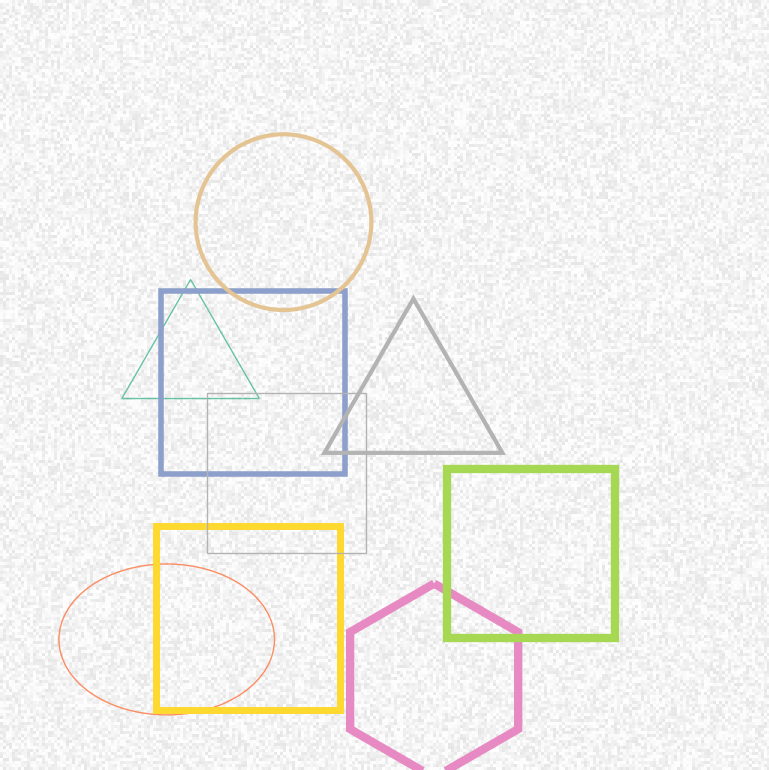[{"shape": "triangle", "thickness": 0.5, "radius": 0.52, "center": [0.247, 0.534]}, {"shape": "oval", "thickness": 0.5, "radius": 0.7, "center": [0.217, 0.17]}, {"shape": "square", "thickness": 2, "radius": 0.6, "center": [0.329, 0.503]}, {"shape": "hexagon", "thickness": 3, "radius": 0.63, "center": [0.564, 0.116]}, {"shape": "square", "thickness": 3, "radius": 0.55, "center": [0.689, 0.281]}, {"shape": "square", "thickness": 2.5, "radius": 0.6, "center": [0.322, 0.197]}, {"shape": "circle", "thickness": 1.5, "radius": 0.57, "center": [0.368, 0.711]}, {"shape": "triangle", "thickness": 1.5, "radius": 0.67, "center": [0.537, 0.479]}, {"shape": "square", "thickness": 0.5, "radius": 0.52, "center": [0.372, 0.386]}]